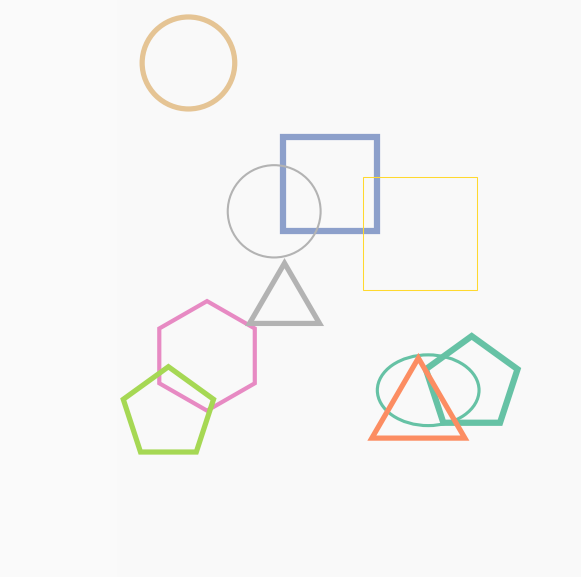[{"shape": "oval", "thickness": 1.5, "radius": 0.44, "center": [0.737, 0.323]}, {"shape": "pentagon", "thickness": 3, "radius": 0.41, "center": [0.812, 0.334]}, {"shape": "triangle", "thickness": 2.5, "radius": 0.46, "center": [0.72, 0.287]}, {"shape": "square", "thickness": 3, "radius": 0.41, "center": [0.568, 0.681]}, {"shape": "hexagon", "thickness": 2, "radius": 0.47, "center": [0.356, 0.383]}, {"shape": "pentagon", "thickness": 2.5, "radius": 0.41, "center": [0.29, 0.282]}, {"shape": "square", "thickness": 0.5, "radius": 0.49, "center": [0.723, 0.595]}, {"shape": "circle", "thickness": 2.5, "radius": 0.4, "center": [0.324, 0.89]}, {"shape": "triangle", "thickness": 2.5, "radius": 0.35, "center": [0.489, 0.474]}, {"shape": "circle", "thickness": 1, "radius": 0.4, "center": [0.472, 0.633]}]